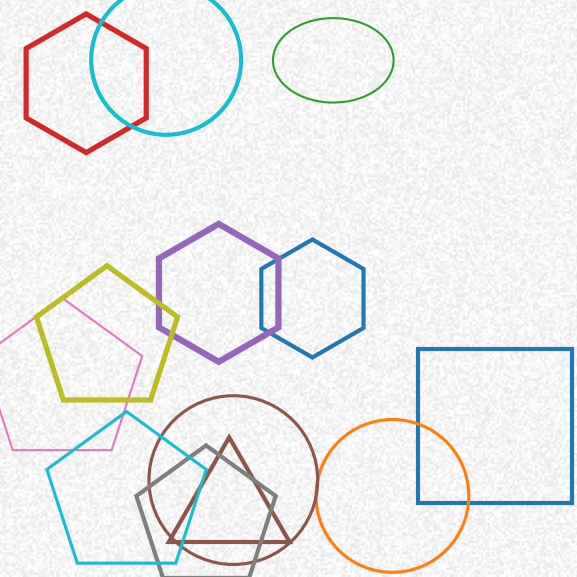[{"shape": "hexagon", "thickness": 2, "radius": 0.51, "center": [0.541, 0.482]}, {"shape": "square", "thickness": 2, "radius": 0.66, "center": [0.857, 0.261]}, {"shape": "circle", "thickness": 1.5, "radius": 0.66, "center": [0.68, 0.14]}, {"shape": "oval", "thickness": 1, "radius": 0.52, "center": [0.577, 0.895]}, {"shape": "hexagon", "thickness": 2.5, "radius": 0.6, "center": [0.149, 0.855]}, {"shape": "hexagon", "thickness": 3, "radius": 0.6, "center": [0.379, 0.492]}, {"shape": "circle", "thickness": 1.5, "radius": 0.73, "center": [0.404, 0.168]}, {"shape": "triangle", "thickness": 2, "radius": 0.6, "center": [0.397, 0.121]}, {"shape": "pentagon", "thickness": 1, "radius": 0.73, "center": [0.108, 0.338]}, {"shape": "pentagon", "thickness": 2, "radius": 0.63, "center": [0.357, 0.101]}, {"shape": "pentagon", "thickness": 2.5, "radius": 0.64, "center": [0.185, 0.411]}, {"shape": "pentagon", "thickness": 1.5, "radius": 0.73, "center": [0.219, 0.141]}, {"shape": "circle", "thickness": 2, "radius": 0.65, "center": [0.288, 0.895]}]